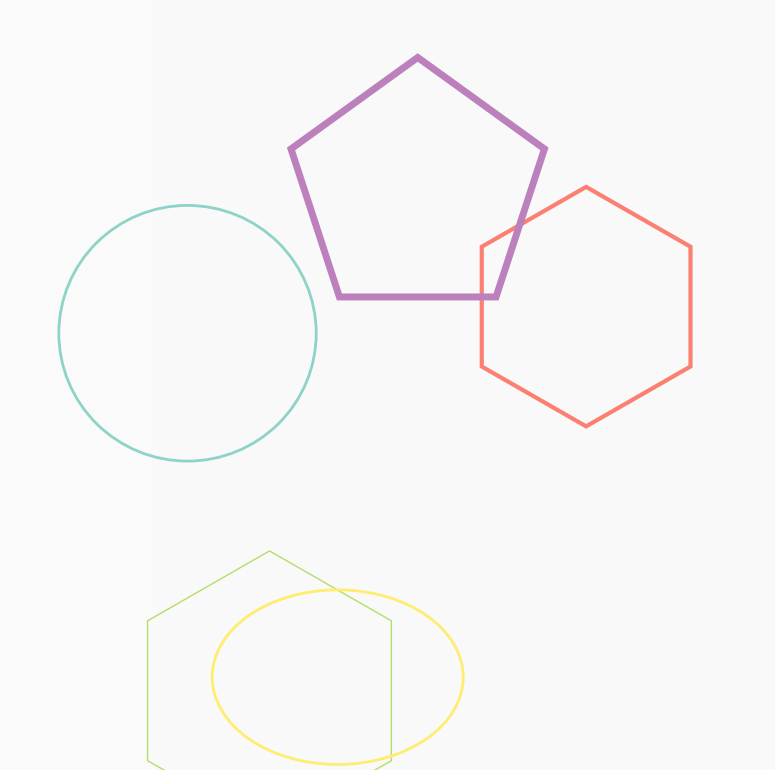[{"shape": "circle", "thickness": 1, "radius": 0.83, "center": [0.242, 0.567]}, {"shape": "hexagon", "thickness": 1.5, "radius": 0.78, "center": [0.756, 0.602]}, {"shape": "hexagon", "thickness": 0.5, "radius": 0.91, "center": [0.348, 0.103]}, {"shape": "pentagon", "thickness": 2.5, "radius": 0.86, "center": [0.539, 0.753]}, {"shape": "oval", "thickness": 1, "radius": 0.81, "center": [0.436, 0.121]}]